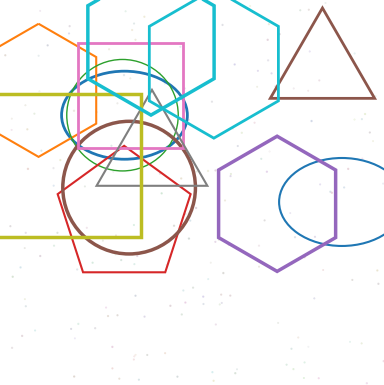[{"shape": "oval", "thickness": 2, "radius": 0.82, "center": [0.323, 0.701]}, {"shape": "oval", "thickness": 1.5, "radius": 0.82, "center": [0.888, 0.475]}, {"shape": "hexagon", "thickness": 1.5, "radius": 0.86, "center": [0.1, 0.765]}, {"shape": "circle", "thickness": 1, "radius": 0.72, "center": [0.318, 0.701]}, {"shape": "pentagon", "thickness": 1.5, "radius": 0.91, "center": [0.322, 0.44]}, {"shape": "hexagon", "thickness": 2.5, "radius": 0.88, "center": [0.72, 0.471]}, {"shape": "circle", "thickness": 2.5, "radius": 0.86, "center": [0.335, 0.513]}, {"shape": "triangle", "thickness": 2, "radius": 0.78, "center": [0.838, 0.823]}, {"shape": "square", "thickness": 2, "radius": 0.68, "center": [0.339, 0.751]}, {"shape": "triangle", "thickness": 1.5, "radius": 0.83, "center": [0.395, 0.6]}, {"shape": "square", "thickness": 2.5, "radius": 0.92, "center": [0.181, 0.57]}, {"shape": "hexagon", "thickness": 2.5, "radius": 0.95, "center": [0.392, 0.89]}, {"shape": "hexagon", "thickness": 2, "radius": 0.97, "center": [0.555, 0.835]}]